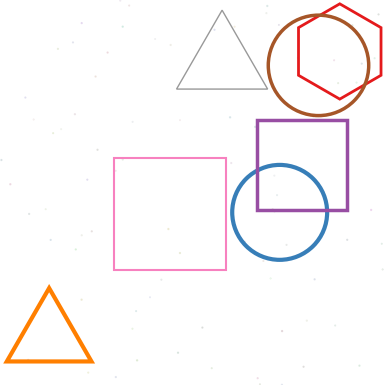[{"shape": "hexagon", "thickness": 2, "radius": 0.62, "center": [0.883, 0.866]}, {"shape": "circle", "thickness": 3, "radius": 0.62, "center": [0.726, 0.448]}, {"shape": "square", "thickness": 2.5, "radius": 0.58, "center": [0.784, 0.571]}, {"shape": "triangle", "thickness": 3, "radius": 0.63, "center": [0.128, 0.125]}, {"shape": "circle", "thickness": 2.5, "radius": 0.65, "center": [0.827, 0.83]}, {"shape": "square", "thickness": 1.5, "radius": 0.73, "center": [0.442, 0.445]}, {"shape": "triangle", "thickness": 1, "radius": 0.68, "center": [0.577, 0.837]}]